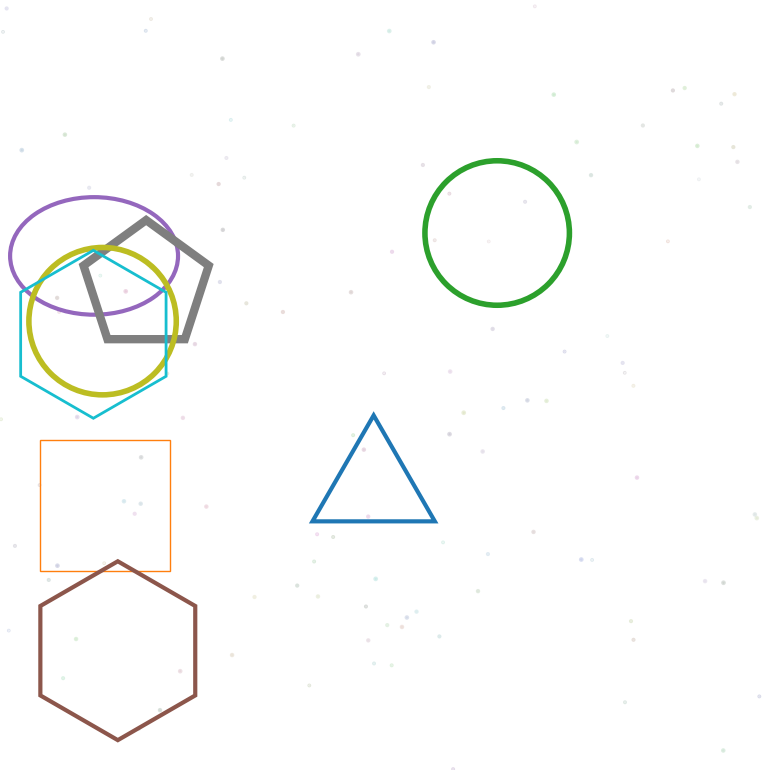[{"shape": "triangle", "thickness": 1.5, "radius": 0.46, "center": [0.485, 0.369]}, {"shape": "square", "thickness": 0.5, "radius": 0.42, "center": [0.136, 0.344]}, {"shape": "circle", "thickness": 2, "radius": 0.47, "center": [0.646, 0.697]}, {"shape": "oval", "thickness": 1.5, "radius": 0.55, "center": [0.122, 0.668]}, {"shape": "hexagon", "thickness": 1.5, "radius": 0.58, "center": [0.153, 0.155]}, {"shape": "pentagon", "thickness": 3, "radius": 0.43, "center": [0.19, 0.629]}, {"shape": "circle", "thickness": 2, "radius": 0.48, "center": [0.133, 0.583]}, {"shape": "hexagon", "thickness": 1, "radius": 0.55, "center": [0.121, 0.566]}]